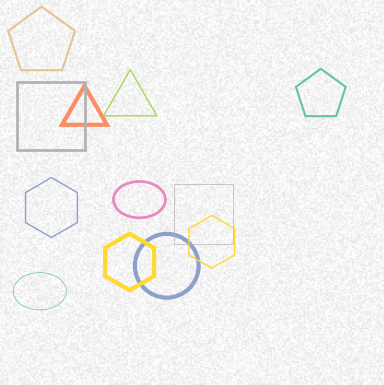[{"shape": "oval", "thickness": 0.5, "radius": 0.35, "center": [0.103, 0.244]}, {"shape": "pentagon", "thickness": 1.5, "radius": 0.34, "center": [0.833, 0.753]}, {"shape": "triangle", "thickness": 3, "radius": 0.34, "center": [0.22, 0.71]}, {"shape": "circle", "thickness": 3, "radius": 0.41, "center": [0.433, 0.31]}, {"shape": "hexagon", "thickness": 1, "radius": 0.39, "center": [0.134, 0.461]}, {"shape": "oval", "thickness": 2, "radius": 0.34, "center": [0.362, 0.481]}, {"shape": "triangle", "thickness": 1, "radius": 0.4, "center": [0.338, 0.739]}, {"shape": "hexagon", "thickness": 1, "radius": 0.34, "center": [0.55, 0.372]}, {"shape": "hexagon", "thickness": 3, "radius": 0.37, "center": [0.337, 0.32]}, {"shape": "pentagon", "thickness": 1.5, "radius": 0.46, "center": [0.108, 0.892]}, {"shape": "square", "thickness": 0.5, "radius": 0.39, "center": [0.528, 0.444]}, {"shape": "square", "thickness": 2, "radius": 0.44, "center": [0.132, 0.699]}]